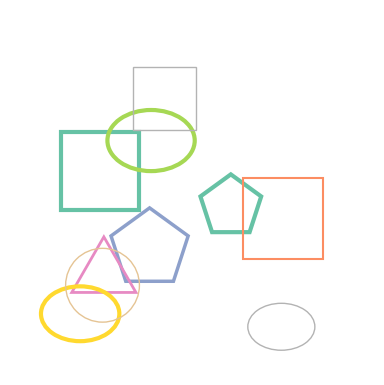[{"shape": "square", "thickness": 3, "radius": 0.51, "center": [0.26, 0.557]}, {"shape": "pentagon", "thickness": 3, "radius": 0.41, "center": [0.6, 0.464]}, {"shape": "square", "thickness": 1.5, "radius": 0.53, "center": [0.735, 0.433]}, {"shape": "pentagon", "thickness": 2.5, "radius": 0.53, "center": [0.389, 0.355]}, {"shape": "triangle", "thickness": 2, "radius": 0.48, "center": [0.27, 0.289]}, {"shape": "oval", "thickness": 3, "radius": 0.57, "center": [0.392, 0.635]}, {"shape": "oval", "thickness": 3, "radius": 0.51, "center": [0.208, 0.185]}, {"shape": "circle", "thickness": 1, "radius": 0.48, "center": [0.266, 0.259]}, {"shape": "square", "thickness": 1, "radius": 0.41, "center": [0.426, 0.745]}, {"shape": "oval", "thickness": 1, "radius": 0.44, "center": [0.731, 0.151]}]